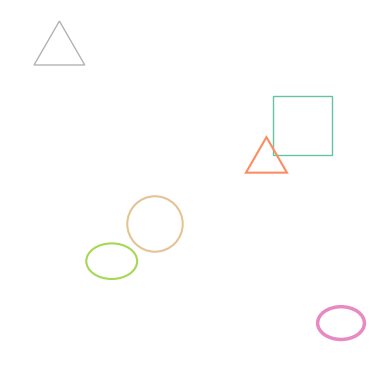[{"shape": "square", "thickness": 1, "radius": 0.38, "center": [0.785, 0.675]}, {"shape": "triangle", "thickness": 1.5, "radius": 0.31, "center": [0.692, 0.582]}, {"shape": "oval", "thickness": 2.5, "radius": 0.3, "center": [0.886, 0.161]}, {"shape": "oval", "thickness": 1.5, "radius": 0.33, "center": [0.29, 0.322]}, {"shape": "circle", "thickness": 1.5, "radius": 0.36, "center": [0.403, 0.418]}, {"shape": "triangle", "thickness": 1, "radius": 0.38, "center": [0.154, 0.869]}]